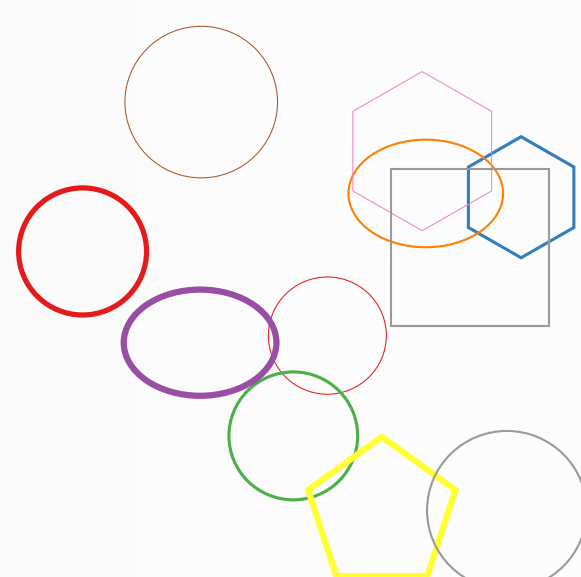[{"shape": "circle", "thickness": 0.5, "radius": 0.51, "center": [0.563, 0.418]}, {"shape": "circle", "thickness": 2.5, "radius": 0.55, "center": [0.142, 0.564]}, {"shape": "hexagon", "thickness": 1.5, "radius": 0.52, "center": [0.897, 0.658]}, {"shape": "circle", "thickness": 1.5, "radius": 0.55, "center": [0.505, 0.244]}, {"shape": "oval", "thickness": 3, "radius": 0.66, "center": [0.344, 0.406]}, {"shape": "oval", "thickness": 1, "radius": 0.67, "center": [0.732, 0.664]}, {"shape": "pentagon", "thickness": 3, "radius": 0.67, "center": [0.657, 0.109]}, {"shape": "circle", "thickness": 0.5, "radius": 0.66, "center": [0.346, 0.822]}, {"shape": "hexagon", "thickness": 0.5, "radius": 0.69, "center": [0.726, 0.737]}, {"shape": "square", "thickness": 1, "radius": 0.68, "center": [0.809, 0.57]}, {"shape": "circle", "thickness": 1, "radius": 0.69, "center": [0.872, 0.116]}]